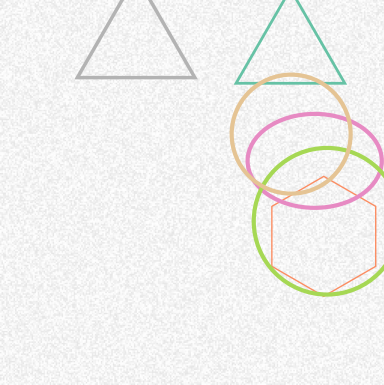[{"shape": "triangle", "thickness": 2, "radius": 0.82, "center": [0.754, 0.865]}, {"shape": "hexagon", "thickness": 1, "radius": 0.78, "center": [0.841, 0.386]}, {"shape": "oval", "thickness": 3, "radius": 0.87, "center": [0.817, 0.582]}, {"shape": "circle", "thickness": 3, "radius": 0.95, "center": [0.849, 0.425]}, {"shape": "circle", "thickness": 3, "radius": 0.77, "center": [0.756, 0.652]}, {"shape": "triangle", "thickness": 2.5, "radius": 0.88, "center": [0.353, 0.887]}]